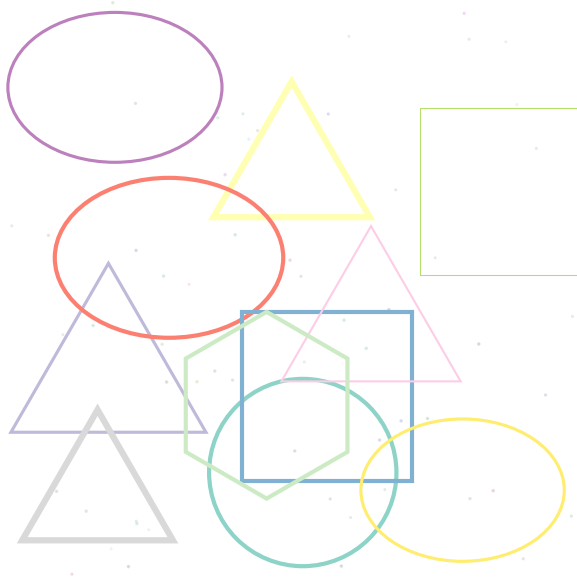[{"shape": "circle", "thickness": 2, "radius": 0.81, "center": [0.524, 0.181]}, {"shape": "triangle", "thickness": 3, "radius": 0.78, "center": [0.505, 0.701]}, {"shape": "triangle", "thickness": 1.5, "radius": 0.97, "center": [0.188, 0.348]}, {"shape": "oval", "thickness": 2, "radius": 0.99, "center": [0.293, 0.553]}, {"shape": "square", "thickness": 2, "radius": 0.73, "center": [0.566, 0.313]}, {"shape": "square", "thickness": 0.5, "radius": 0.72, "center": [0.872, 0.668]}, {"shape": "triangle", "thickness": 1, "radius": 0.9, "center": [0.642, 0.428]}, {"shape": "triangle", "thickness": 3, "radius": 0.75, "center": [0.169, 0.139]}, {"shape": "oval", "thickness": 1.5, "radius": 0.93, "center": [0.199, 0.848]}, {"shape": "hexagon", "thickness": 2, "radius": 0.81, "center": [0.462, 0.297]}, {"shape": "oval", "thickness": 1.5, "radius": 0.88, "center": [0.801, 0.15]}]